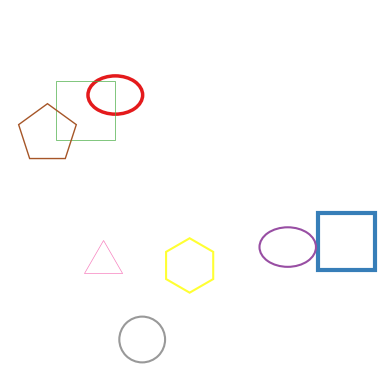[{"shape": "oval", "thickness": 2.5, "radius": 0.36, "center": [0.3, 0.753]}, {"shape": "square", "thickness": 3, "radius": 0.37, "center": [0.9, 0.373]}, {"shape": "square", "thickness": 0.5, "radius": 0.38, "center": [0.221, 0.714]}, {"shape": "oval", "thickness": 1.5, "radius": 0.37, "center": [0.747, 0.358]}, {"shape": "hexagon", "thickness": 1.5, "radius": 0.35, "center": [0.493, 0.31]}, {"shape": "pentagon", "thickness": 1, "radius": 0.39, "center": [0.123, 0.652]}, {"shape": "triangle", "thickness": 0.5, "radius": 0.29, "center": [0.269, 0.318]}, {"shape": "circle", "thickness": 1.5, "radius": 0.3, "center": [0.369, 0.118]}]